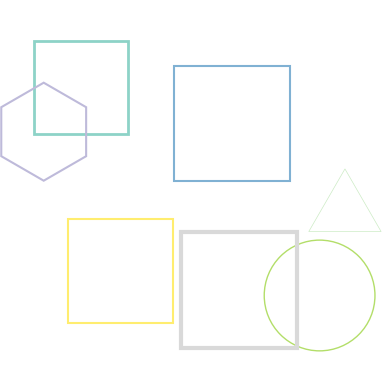[{"shape": "square", "thickness": 2, "radius": 0.61, "center": [0.21, 0.773]}, {"shape": "hexagon", "thickness": 1.5, "radius": 0.64, "center": [0.114, 0.658]}, {"shape": "square", "thickness": 1.5, "radius": 0.75, "center": [0.603, 0.679]}, {"shape": "circle", "thickness": 1, "radius": 0.72, "center": [0.83, 0.233]}, {"shape": "square", "thickness": 3, "radius": 0.75, "center": [0.621, 0.247]}, {"shape": "triangle", "thickness": 0.5, "radius": 0.54, "center": [0.896, 0.453]}, {"shape": "square", "thickness": 1.5, "radius": 0.68, "center": [0.313, 0.296]}]